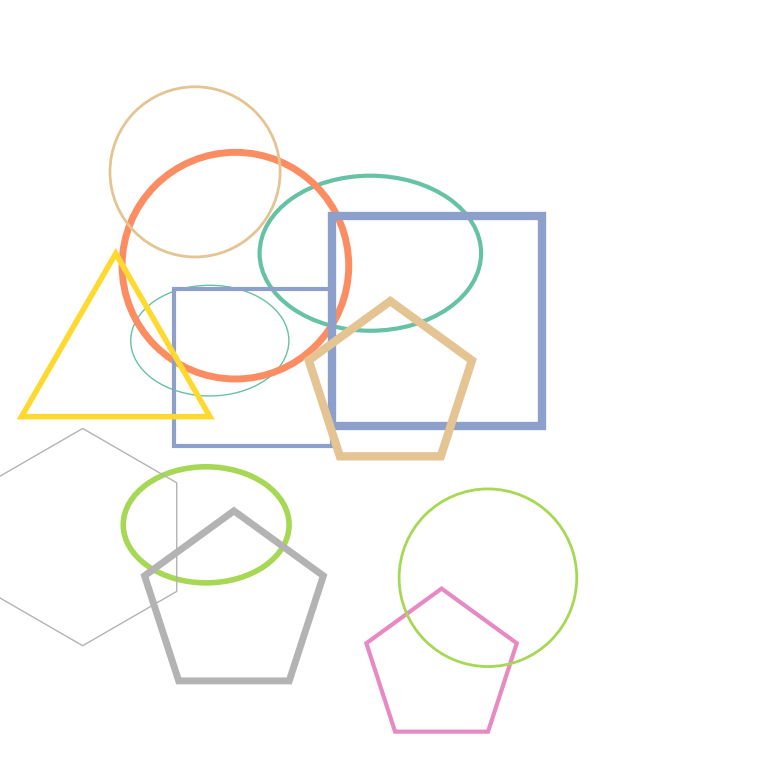[{"shape": "oval", "thickness": 0.5, "radius": 0.51, "center": [0.272, 0.558]}, {"shape": "oval", "thickness": 1.5, "radius": 0.72, "center": [0.481, 0.671]}, {"shape": "circle", "thickness": 2.5, "radius": 0.74, "center": [0.306, 0.655]}, {"shape": "square", "thickness": 3, "radius": 0.68, "center": [0.568, 0.583]}, {"shape": "square", "thickness": 1.5, "radius": 0.51, "center": [0.329, 0.523]}, {"shape": "pentagon", "thickness": 1.5, "radius": 0.51, "center": [0.573, 0.133]}, {"shape": "oval", "thickness": 2, "radius": 0.54, "center": [0.268, 0.318]}, {"shape": "circle", "thickness": 1, "radius": 0.58, "center": [0.634, 0.25]}, {"shape": "triangle", "thickness": 2, "radius": 0.71, "center": [0.15, 0.53]}, {"shape": "circle", "thickness": 1, "radius": 0.55, "center": [0.253, 0.777]}, {"shape": "pentagon", "thickness": 3, "radius": 0.56, "center": [0.507, 0.498]}, {"shape": "hexagon", "thickness": 0.5, "radius": 0.71, "center": [0.107, 0.302]}, {"shape": "pentagon", "thickness": 2.5, "radius": 0.61, "center": [0.304, 0.214]}]